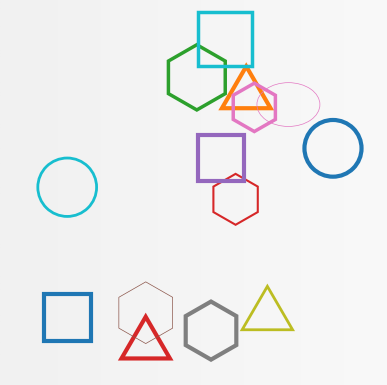[{"shape": "circle", "thickness": 3, "radius": 0.37, "center": [0.859, 0.615]}, {"shape": "square", "thickness": 3, "radius": 0.31, "center": [0.173, 0.174]}, {"shape": "triangle", "thickness": 3, "radius": 0.36, "center": [0.635, 0.755]}, {"shape": "hexagon", "thickness": 2.5, "radius": 0.42, "center": [0.508, 0.799]}, {"shape": "hexagon", "thickness": 1.5, "radius": 0.33, "center": [0.608, 0.482]}, {"shape": "triangle", "thickness": 3, "radius": 0.36, "center": [0.376, 0.105]}, {"shape": "square", "thickness": 3, "radius": 0.3, "center": [0.57, 0.59]}, {"shape": "hexagon", "thickness": 0.5, "radius": 0.4, "center": [0.376, 0.188]}, {"shape": "hexagon", "thickness": 2.5, "radius": 0.31, "center": [0.656, 0.721]}, {"shape": "oval", "thickness": 0.5, "radius": 0.41, "center": [0.744, 0.728]}, {"shape": "hexagon", "thickness": 3, "radius": 0.38, "center": [0.545, 0.141]}, {"shape": "triangle", "thickness": 2, "radius": 0.38, "center": [0.69, 0.181]}, {"shape": "circle", "thickness": 2, "radius": 0.38, "center": [0.173, 0.514]}, {"shape": "square", "thickness": 2.5, "radius": 0.35, "center": [0.581, 0.899]}]